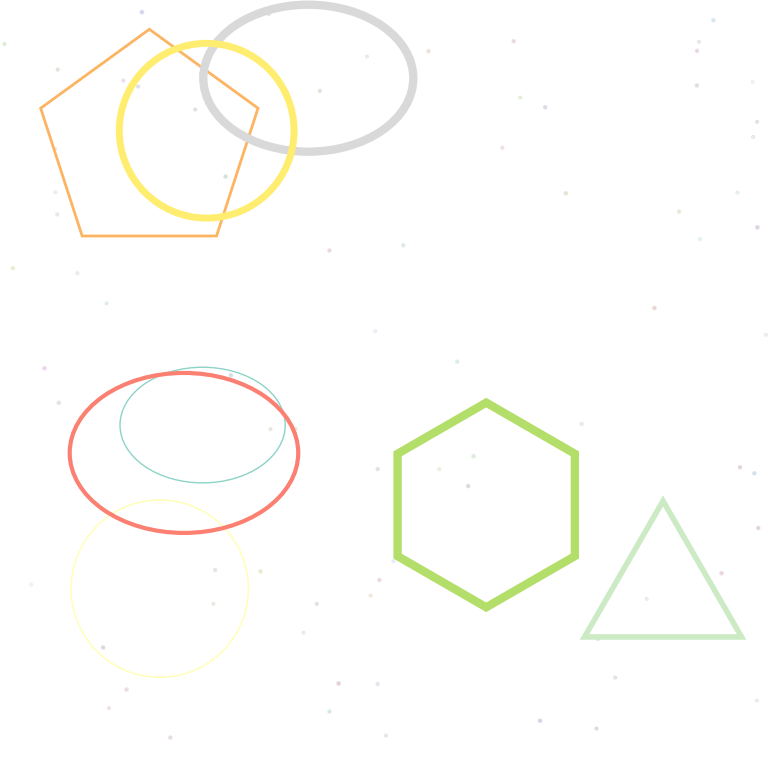[{"shape": "oval", "thickness": 0.5, "radius": 0.54, "center": [0.263, 0.448]}, {"shape": "circle", "thickness": 0.5, "radius": 0.58, "center": [0.207, 0.236]}, {"shape": "oval", "thickness": 1.5, "radius": 0.74, "center": [0.239, 0.412]}, {"shape": "pentagon", "thickness": 1, "radius": 0.74, "center": [0.194, 0.814]}, {"shape": "hexagon", "thickness": 3, "radius": 0.66, "center": [0.631, 0.344]}, {"shape": "oval", "thickness": 3, "radius": 0.68, "center": [0.4, 0.898]}, {"shape": "triangle", "thickness": 2, "radius": 0.59, "center": [0.861, 0.232]}, {"shape": "circle", "thickness": 2.5, "radius": 0.57, "center": [0.268, 0.83]}]